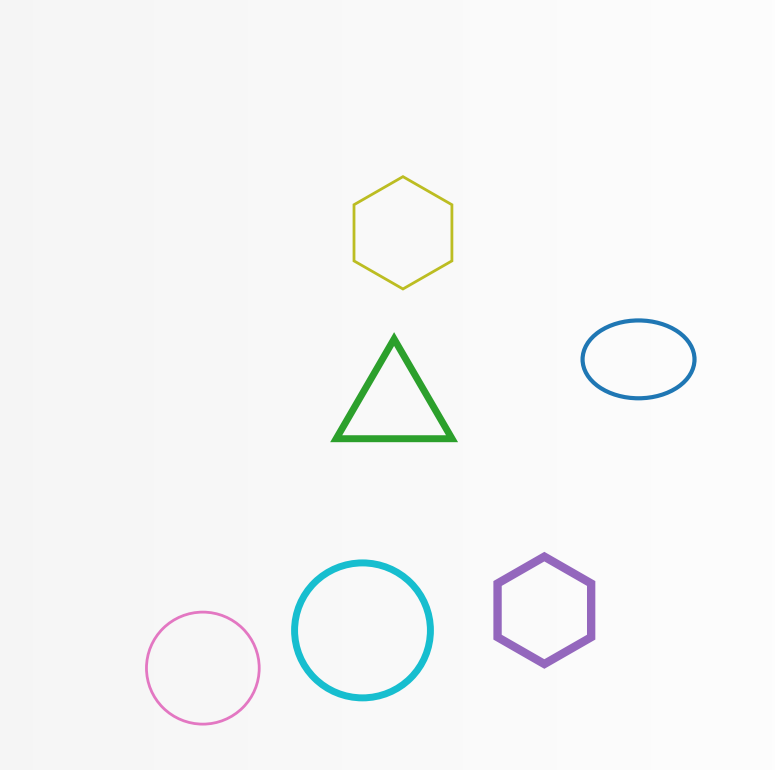[{"shape": "oval", "thickness": 1.5, "radius": 0.36, "center": [0.824, 0.533]}, {"shape": "triangle", "thickness": 2.5, "radius": 0.43, "center": [0.509, 0.473]}, {"shape": "hexagon", "thickness": 3, "radius": 0.35, "center": [0.702, 0.207]}, {"shape": "circle", "thickness": 1, "radius": 0.36, "center": [0.262, 0.132]}, {"shape": "hexagon", "thickness": 1, "radius": 0.36, "center": [0.52, 0.698]}, {"shape": "circle", "thickness": 2.5, "radius": 0.44, "center": [0.468, 0.181]}]